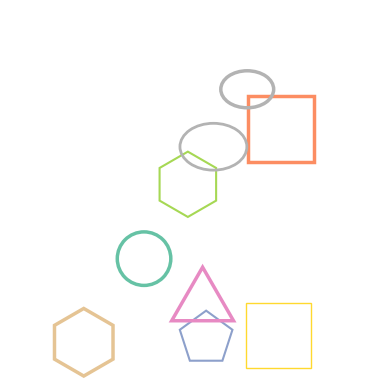[{"shape": "circle", "thickness": 2.5, "radius": 0.35, "center": [0.374, 0.328]}, {"shape": "square", "thickness": 2.5, "radius": 0.43, "center": [0.729, 0.665]}, {"shape": "pentagon", "thickness": 1.5, "radius": 0.36, "center": [0.535, 0.121]}, {"shape": "triangle", "thickness": 2.5, "radius": 0.46, "center": [0.526, 0.213]}, {"shape": "hexagon", "thickness": 1.5, "radius": 0.42, "center": [0.488, 0.521]}, {"shape": "square", "thickness": 1, "radius": 0.42, "center": [0.723, 0.128]}, {"shape": "hexagon", "thickness": 2.5, "radius": 0.44, "center": [0.218, 0.111]}, {"shape": "oval", "thickness": 2, "radius": 0.43, "center": [0.554, 0.619]}, {"shape": "oval", "thickness": 2.5, "radius": 0.34, "center": [0.642, 0.768]}]